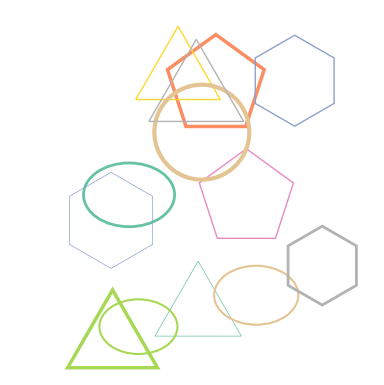[{"shape": "oval", "thickness": 2, "radius": 0.59, "center": [0.335, 0.494]}, {"shape": "triangle", "thickness": 0.5, "radius": 0.65, "center": [0.515, 0.192]}, {"shape": "pentagon", "thickness": 2.5, "radius": 0.66, "center": [0.561, 0.778]}, {"shape": "hexagon", "thickness": 1, "radius": 0.59, "center": [0.765, 0.79]}, {"shape": "hexagon", "thickness": 0.5, "radius": 0.62, "center": [0.288, 0.428]}, {"shape": "pentagon", "thickness": 1, "radius": 0.64, "center": [0.64, 0.485]}, {"shape": "oval", "thickness": 1.5, "radius": 0.51, "center": [0.36, 0.151]}, {"shape": "triangle", "thickness": 2.5, "radius": 0.67, "center": [0.292, 0.112]}, {"shape": "triangle", "thickness": 1, "radius": 0.63, "center": [0.462, 0.805]}, {"shape": "oval", "thickness": 1.5, "radius": 0.55, "center": [0.665, 0.233]}, {"shape": "circle", "thickness": 3, "radius": 0.62, "center": [0.524, 0.657]}, {"shape": "triangle", "thickness": 1, "radius": 0.71, "center": [0.51, 0.756]}, {"shape": "hexagon", "thickness": 2, "radius": 0.51, "center": [0.837, 0.31]}]